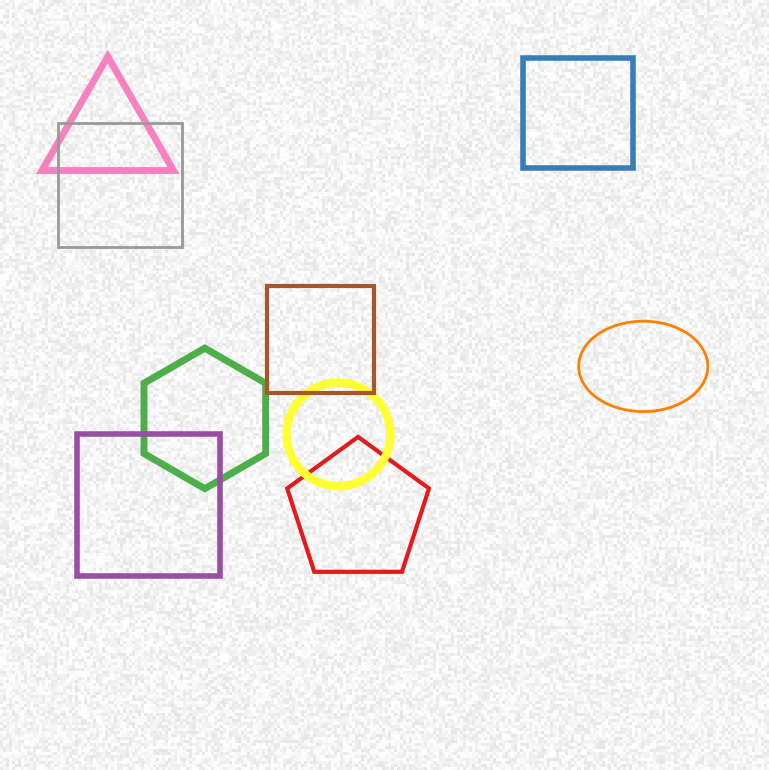[{"shape": "pentagon", "thickness": 1.5, "radius": 0.48, "center": [0.465, 0.336]}, {"shape": "square", "thickness": 2, "radius": 0.36, "center": [0.751, 0.853]}, {"shape": "hexagon", "thickness": 2.5, "radius": 0.46, "center": [0.266, 0.457]}, {"shape": "square", "thickness": 2, "radius": 0.46, "center": [0.193, 0.344]}, {"shape": "oval", "thickness": 1, "radius": 0.42, "center": [0.835, 0.524]}, {"shape": "circle", "thickness": 3, "radius": 0.34, "center": [0.44, 0.436]}, {"shape": "square", "thickness": 1.5, "radius": 0.35, "center": [0.416, 0.559]}, {"shape": "triangle", "thickness": 2.5, "radius": 0.49, "center": [0.14, 0.828]}, {"shape": "square", "thickness": 1, "radius": 0.4, "center": [0.156, 0.76]}]